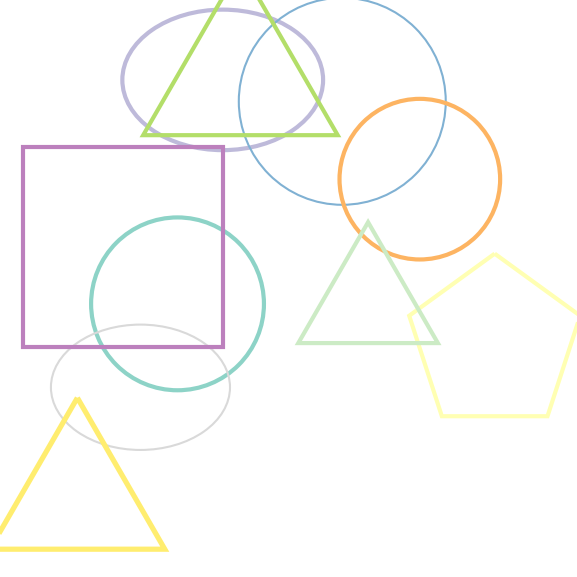[{"shape": "circle", "thickness": 2, "radius": 0.75, "center": [0.307, 0.473]}, {"shape": "pentagon", "thickness": 2, "radius": 0.78, "center": [0.857, 0.404]}, {"shape": "oval", "thickness": 2, "radius": 0.87, "center": [0.386, 0.861]}, {"shape": "circle", "thickness": 1, "radius": 0.9, "center": [0.593, 0.824]}, {"shape": "circle", "thickness": 2, "radius": 0.7, "center": [0.727, 0.689]}, {"shape": "triangle", "thickness": 2, "radius": 0.97, "center": [0.416, 0.862]}, {"shape": "oval", "thickness": 1, "radius": 0.78, "center": [0.243, 0.329]}, {"shape": "square", "thickness": 2, "radius": 0.87, "center": [0.213, 0.572]}, {"shape": "triangle", "thickness": 2, "radius": 0.7, "center": [0.637, 0.475]}, {"shape": "triangle", "thickness": 2.5, "radius": 0.87, "center": [0.134, 0.136]}]